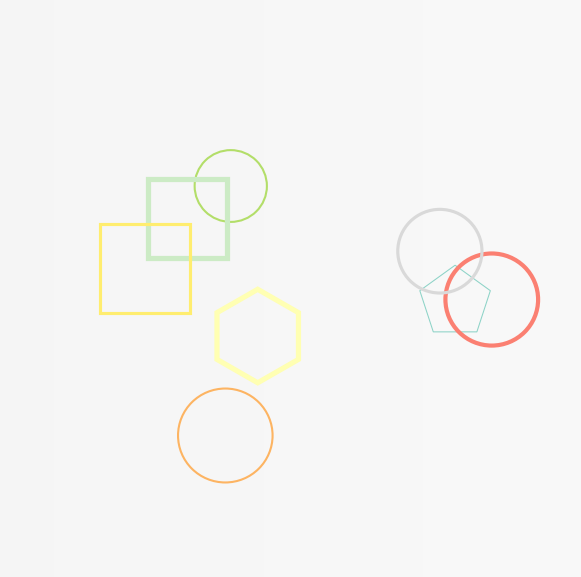[{"shape": "pentagon", "thickness": 0.5, "radius": 0.32, "center": [0.783, 0.476]}, {"shape": "hexagon", "thickness": 2.5, "radius": 0.4, "center": [0.443, 0.417]}, {"shape": "circle", "thickness": 2, "radius": 0.4, "center": [0.846, 0.48]}, {"shape": "circle", "thickness": 1, "radius": 0.41, "center": [0.388, 0.245]}, {"shape": "circle", "thickness": 1, "radius": 0.31, "center": [0.397, 0.677]}, {"shape": "circle", "thickness": 1.5, "radius": 0.36, "center": [0.757, 0.564]}, {"shape": "square", "thickness": 2.5, "radius": 0.34, "center": [0.322, 0.621]}, {"shape": "square", "thickness": 1.5, "radius": 0.39, "center": [0.25, 0.534]}]